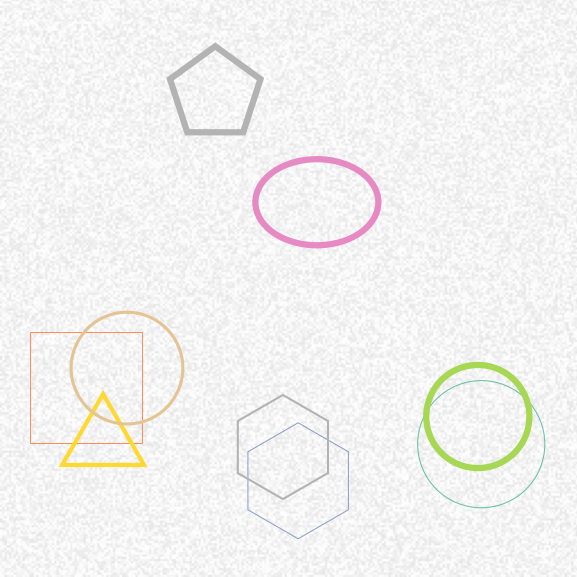[{"shape": "circle", "thickness": 0.5, "radius": 0.55, "center": [0.833, 0.23]}, {"shape": "square", "thickness": 0.5, "radius": 0.48, "center": [0.149, 0.328]}, {"shape": "hexagon", "thickness": 0.5, "radius": 0.5, "center": [0.516, 0.167]}, {"shape": "oval", "thickness": 3, "radius": 0.53, "center": [0.549, 0.649]}, {"shape": "circle", "thickness": 3, "radius": 0.45, "center": [0.827, 0.278]}, {"shape": "triangle", "thickness": 2, "radius": 0.41, "center": [0.178, 0.235]}, {"shape": "circle", "thickness": 1.5, "radius": 0.48, "center": [0.22, 0.362]}, {"shape": "pentagon", "thickness": 3, "radius": 0.41, "center": [0.373, 0.837]}, {"shape": "hexagon", "thickness": 1, "radius": 0.45, "center": [0.49, 0.225]}]